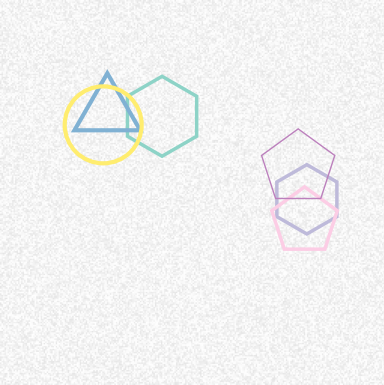[{"shape": "hexagon", "thickness": 2.5, "radius": 0.52, "center": [0.421, 0.698]}, {"shape": "hexagon", "thickness": 2.5, "radius": 0.45, "center": [0.797, 0.482]}, {"shape": "triangle", "thickness": 3, "radius": 0.49, "center": [0.279, 0.711]}, {"shape": "pentagon", "thickness": 2.5, "radius": 0.45, "center": [0.791, 0.425]}, {"shape": "pentagon", "thickness": 1, "radius": 0.5, "center": [0.774, 0.565]}, {"shape": "circle", "thickness": 3, "radius": 0.5, "center": [0.268, 0.676]}]